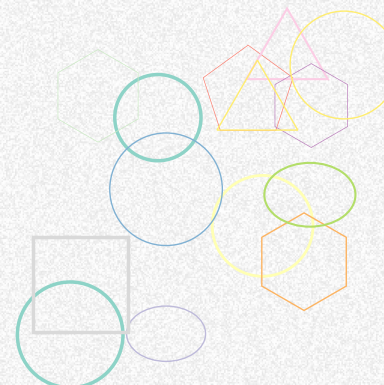[{"shape": "circle", "thickness": 2.5, "radius": 0.56, "center": [0.41, 0.694]}, {"shape": "circle", "thickness": 2.5, "radius": 0.69, "center": [0.182, 0.13]}, {"shape": "circle", "thickness": 2, "radius": 0.65, "center": [0.682, 0.413]}, {"shape": "oval", "thickness": 1, "radius": 0.51, "center": [0.431, 0.133]}, {"shape": "pentagon", "thickness": 0.5, "radius": 0.61, "center": [0.644, 0.76]}, {"shape": "circle", "thickness": 1, "radius": 0.73, "center": [0.431, 0.508]}, {"shape": "hexagon", "thickness": 1, "radius": 0.63, "center": [0.79, 0.32]}, {"shape": "oval", "thickness": 1.5, "radius": 0.59, "center": [0.805, 0.494]}, {"shape": "triangle", "thickness": 1.5, "radius": 0.61, "center": [0.746, 0.856]}, {"shape": "square", "thickness": 2.5, "radius": 0.62, "center": [0.209, 0.261]}, {"shape": "hexagon", "thickness": 0.5, "radius": 0.54, "center": [0.809, 0.726]}, {"shape": "hexagon", "thickness": 0.5, "radius": 0.6, "center": [0.255, 0.751]}, {"shape": "triangle", "thickness": 1, "radius": 0.61, "center": [0.669, 0.723]}, {"shape": "circle", "thickness": 1, "radius": 0.7, "center": [0.894, 0.831]}]